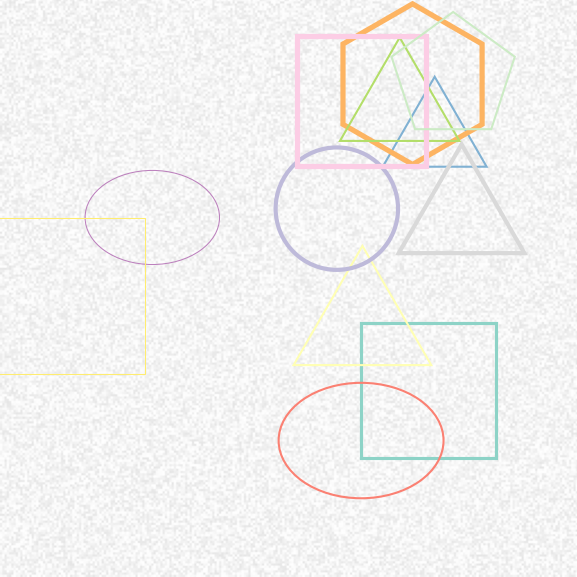[{"shape": "square", "thickness": 1.5, "radius": 0.59, "center": [0.742, 0.322]}, {"shape": "triangle", "thickness": 1, "radius": 0.69, "center": [0.628, 0.436]}, {"shape": "circle", "thickness": 2, "radius": 0.53, "center": [0.583, 0.638]}, {"shape": "oval", "thickness": 1, "radius": 0.71, "center": [0.625, 0.236]}, {"shape": "triangle", "thickness": 1, "radius": 0.52, "center": [0.753, 0.762]}, {"shape": "hexagon", "thickness": 2.5, "radius": 0.7, "center": [0.714, 0.853]}, {"shape": "triangle", "thickness": 1, "radius": 0.6, "center": [0.692, 0.815]}, {"shape": "square", "thickness": 2.5, "radius": 0.56, "center": [0.625, 0.824]}, {"shape": "triangle", "thickness": 2, "radius": 0.63, "center": [0.799, 0.624]}, {"shape": "oval", "thickness": 0.5, "radius": 0.58, "center": [0.264, 0.623]}, {"shape": "pentagon", "thickness": 1, "radius": 0.56, "center": [0.785, 0.866]}, {"shape": "square", "thickness": 0.5, "radius": 0.67, "center": [0.117, 0.487]}]